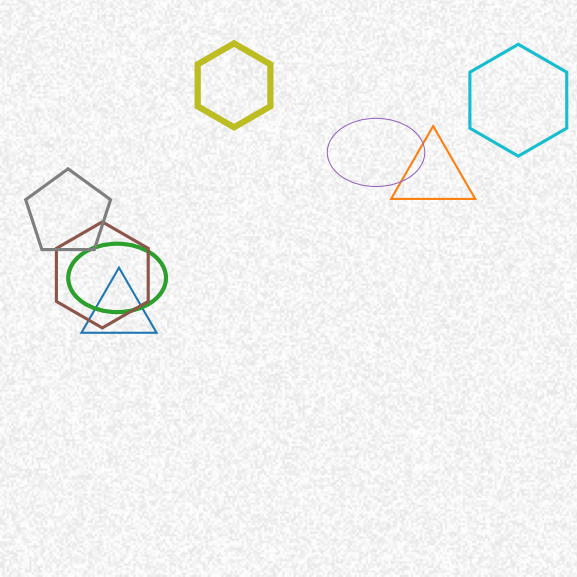[{"shape": "triangle", "thickness": 1, "radius": 0.38, "center": [0.206, 0.46]}, {"shape": "triangle", "thickness": 1, "radius": 0.42, "center": [0.75, 0.697]}, {"shape": "oval", "thickness": 2, "radius": 0.42, "center": [0.203, 0.518]}, {"shape": "oval", "thickness": 0.5, "radius": 0.42, "center": [0.651, 0.735]}, {"shape": "hexagon", "thickness": 1.5, "radius": 0.46, "center": [0.177, 0.523]}, {"shape": "pentagon", "thickness": 1.5, "radius": 0.39, "center": [0.118, 0.629]}, {"shape": "hexagon", "thickness": 3, "radius": 0.36, "center": [0.405, 0.851]}, {"shape": "hexagon", "thickness": 1.5, "radius": 0.48, "center": [0.897, 0.826]}]